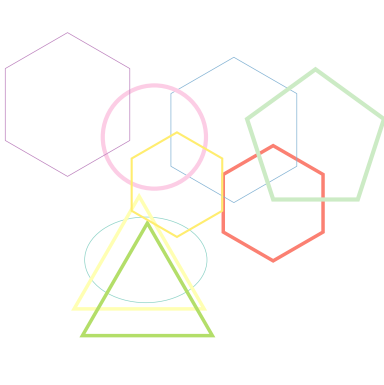[{"shape": "oval", "thickness": 0.5, "radius": 0.79, "center": [0.379, 0.325]}, {"shape": "triangle", "thickness": 2.5, "radius": 0.98, "center": [0.361, 0.295]}, {"shape": "hexagon", "thickness": 2.5, "radius": 0.75, "center": [0.709, 0.472]}, {"shape": "hexagon", "thickness": 0.5, "radius": 0.94, "center": [0.607, 0.663]}, {"shape": "triangle", "thickness": 2.5, "radius": 0.97, "center": [0.383, 0.226]}, {"shape": "circle", "thickness": 3, "radius": 0.67, "center": [0.401, 0.644]}, {"shape": "hexagon", "thickness": 0.5, "radius": 0.93, "center": [0.175, 0.729]}, {"shape": "pentagon", "thickness": 3, "radius": 0.93, "center": [0.819, 0.633]}, {"shape": "hexagon", "thickness": 1.5, "radius": 0.68, "center": [0.46, 0.52]}]